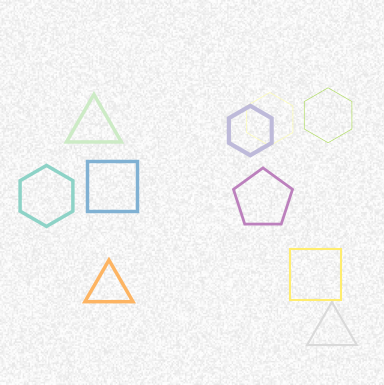[{"shape": "hexagon", "thickness": 2.5, "radius": 0.4, "center": [0.121, 0.491]}, {"shape": "hexagon", "thickness": 0.5, "radius": 0.35, "center": [0.701, 0.69]}, {"shape": "hexagon", "thickness": 3, "radius": 0.32, "center": [0.65, 0.661]}, {"shape": "square", "thickness": 2.5, "radius": 0.33, "center": [0.291, 0.518]}, {"shape": "triangle", "thickness": 2.5, "radius": 0.36, "center": [0.283, 0.252]}, {"shape": "hexagon", "thickness": 0.5, "radius": 0.36, "center": [0.852, 0.701]}, {"shape": "triangle", "thickness": 1.5, "radius": 0.37, "center": [0.862, 0.141]}, {"shape": "pentagon", "thickness": 2, "radius": 0.4, "center": [0.683, 0.483]}, {"shape": "triangle", "thickness": 2.5, "radius": 0.41, "center": [0.244, 0.672]}, {"shape": "square", "thickness": 1.5, "radius": 0.33, "center": [0.819, 0.287]}]